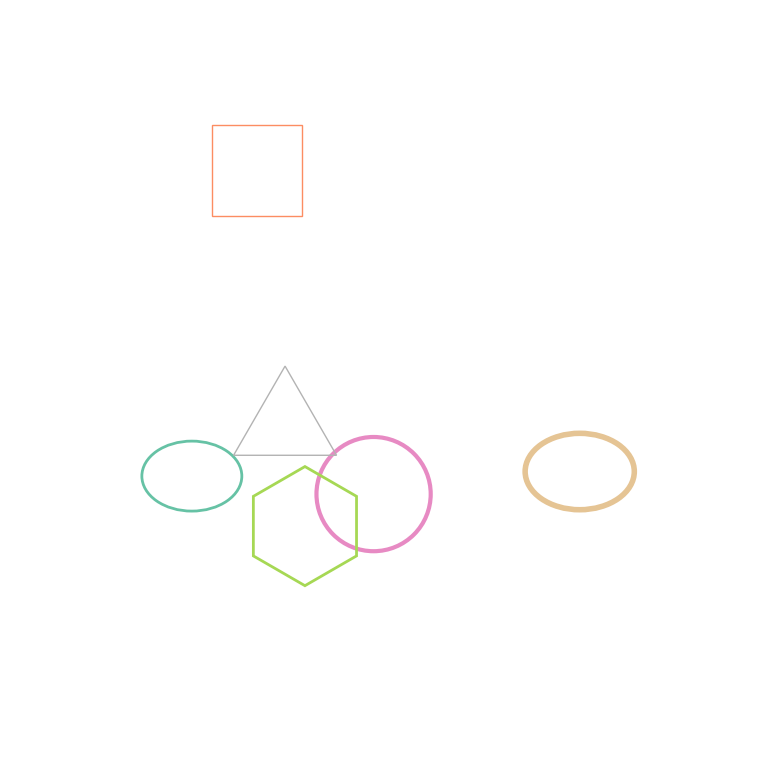[{"shape": "oval", "thickness": 1, "radius": 0.32, "center": [0.249, 0.382]}, {"shape": "square", "thickness": 0.5, "radius": 0.29, "center": [0.334, 0.778]}, {"shape": "circle", "thickness": 1.5, "radius": 0.37, "center": [0.485, 0.358]}, {"shape": "hexagon", "thickness": 1, "radius": 0.39, "center": [0.396, 0.317]}, {"shape": "oval", "thickness": 2, "radius": 0.35, "center": [0.753, 0.388]}, {"shape": "triangle", "thickness": 0.5, "radius": 0.39, "center": [0.37, 0.447]}]